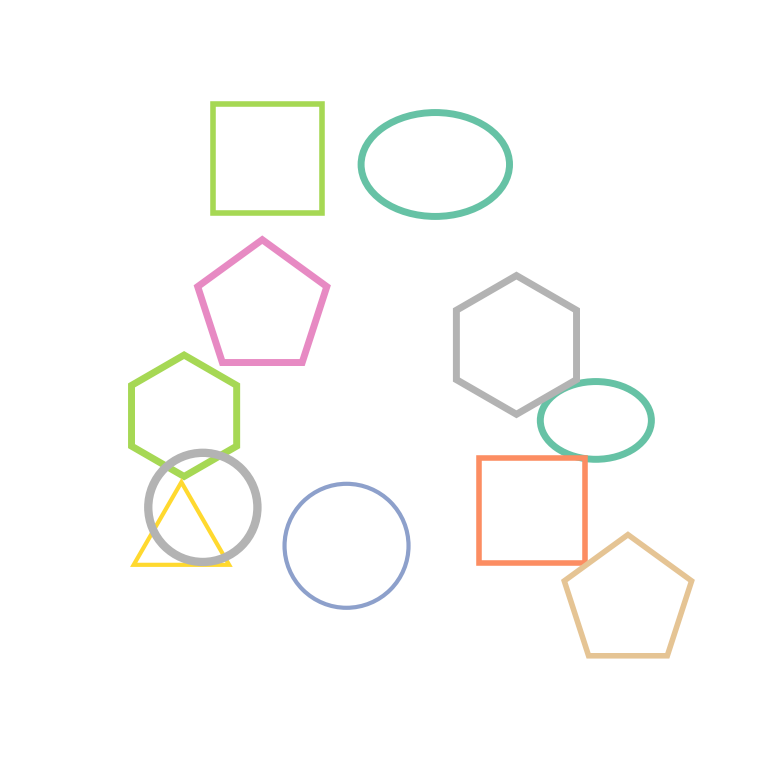[{"shape": "oval", "thickness": 2.5, "radius": 0.48, "center": [0.565, 0.786]}, {"shape": "oval", "thickness": 2.5, "radius": 0.36, "center": [0.774, 0.454]}, {"shape": "square", "thickness": 2, "radius": 0.34, "center": [0.691, 0.337]}, {"shape": "circle", "thickness": 1.5, "radius": 0.4, "center": [0.45, 0.291]}, {"shape": "pentagon", "thickness": 2.5, "radius": 0.44, "center": [0.341, 0.601]}, {"shape": "square", "thickness": 2, "radius": 0.35, "center": [0.348, 0.794]}, {"shape": "hexagon", "thickness": 2.5, "radius": 0.39, "center": [0.239, 0.46]}, {"shape": "triangle", "thickness": 1.5, "radius": 0.36, "center": [0.236, 0.302]}, {"shape": "pentagon", "thickness": 2, "radius": 0.43, "center": [0.816, 0.219]}, {"shape": "hexagon", "thickness": 2.5, "radius": 0.45, "center": [0.671, 0.552]}, {"shape": "circle", "thickness": 3, "radius": 0.35, "center": [0.263, 0.341]}]